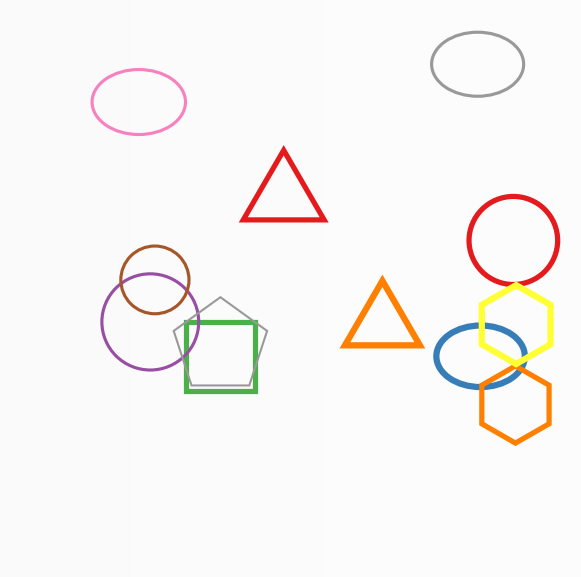[{"shape": "circle", "thickness": 2.5, "radius": 0.38, "center": [0.883, 0.583]}, {"shape": "triangle", "thickness": 2.5, "radius": 0.4, "center": [0.488, 0.659]}, {"shape": "oval", "thickness": 3, "radius": 0.38, "center": [0.827, 0.382]}, {"shape": "square", "thickness": 2.5, "radius": 0.3, "center": [0.379, 0.382]}, {"shape": "circle", "thickness": 1.5, "radius": 0.42, "center": [0.259, 0.442]}, {"shape": "triangle", "thickness": 3, "radius": 0.37, "center": [0.658, 0.438]}, {"shape": "hexagon", "thickness": 2.5, "radius": 0.33, "center": [0.887, 0.299]}, {"shape": "hexagon", "thickness": 3, "radius": 0.34, "center": [0.888, 0.437]}, {"shape": "circle", "thickness": 1.5, "radius": 0.29, "center": [0.267, 0.514]}, {"shape": "oval", "thickness": 1.5, "radius": 0.4, "center": [0.239, 0.822]}, {"shape": "oval", "thickness": 1.5, "radius": 0.4, "center": [0.822, 0.888]}, {"shape": "pentagon", "thickness": 1, "radius": 0.42, "center": [0.379, 0.4]}]